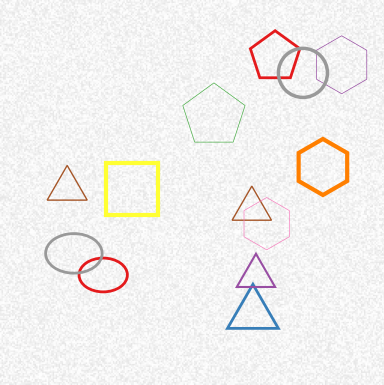[{"shape": "pentagon", "thickness": 2, "radius": 0.34, "center": [0.715, 0.853]}, {"shape": "oval", "thickness": 2, "radius": 0.31, "center": [0.268, 0.286]}, {"shape": "triangle", "thickness": 2, "radius": 0.38, "center": [0.657, 0.185]}, {"shape": "pentagon", "thickness": 0.5, "radius": 0.43, "center": [0.556, 0.7]}, {"shape": "triangle", "thickness": 1.5, "radius": 0.29, "center": [0.665, 0.283]}, {"shape": "hexagon", "thickness": 0.5, "radius": 0.38, "center": [0.887, 0.832]}, {"shape": "hexagon", "thickness": 3, "radius": 0.36, "center": [0.839, 0.566]}, {"shape": "square", "thickness": 3, "radius": 0.34, "center": [0.343, 0.509]}, {"shape": "triangle", "thickness": 1, "radius": 0.3, "center": [0.174, 0.51]}, {"shape": "triangle", "thickness": 1, "radius": 0.3, "center": [0.654, 0.458]}, {"shape": "hexagon", "thickness": 0.5, "radius": 0.34, "center": [0.693, 0.419]}, {"shape": "circle", "thickness": 2.5, "radius": 0.32, "center": [0.787, 0.811]}, {"shape": "oval", "thickness": 2, "radius": 0.37, "center": [0.192, 0.342]}]